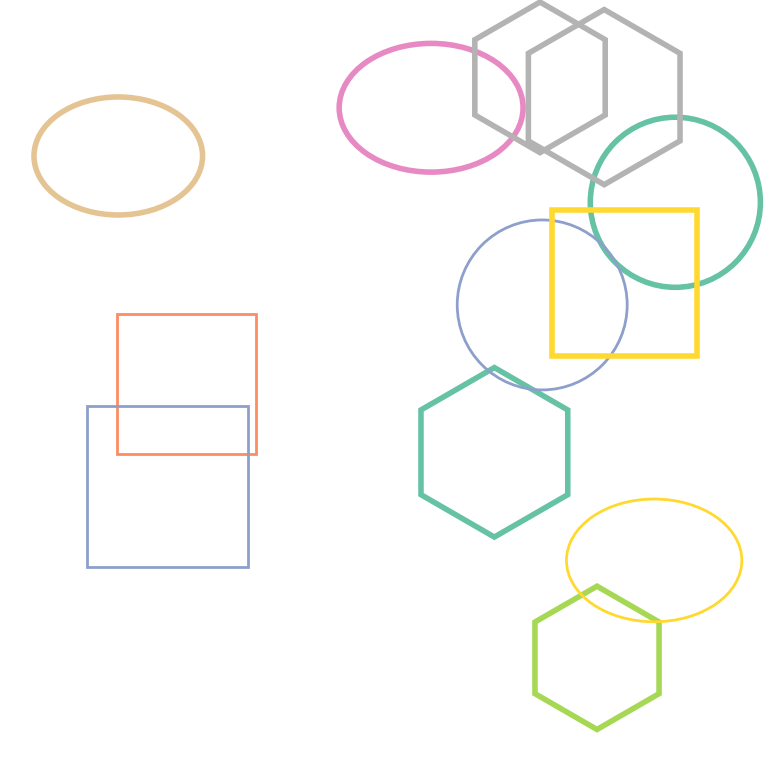[{"shape": "circle", "thickness": 2, "radius": 0.55, "center": [0.877, 0.737]}, {"shape": "hexagon", "thickness": 2, "radius": 0.55, "center": [0.642, 0.413]}, {"shape": "square", "thickness": 1, "radius": 0.45, "center": [0.242, 0.501]}, {"shape": "circle", "thickness": 1, "radius": 0.55, "center": [0.704, 0.604]}, {"shape": "square", "thickness": 1, "radius": 0.52, "center": [0.217, 0.369]}, {"shape": "oval", "thickness": 2, "radius": 0.6, "center": [0.56, 0.86]}, {"shape": "hexagon", "thickness": 2, "radius": 0.47, "center": [0.775, 0.146]}, {"shape": "square", "thickness": 2, "radius": 0.47, "center": [0.811, 0.632]}, {"shape": "oval", "thickness": 1, "radius": 0.57, "center": [0.85, 0.272]}, {"shape": "oval", "thickness": 2, "radius": 0.55, "center": [0.154, 0.797]}, {"shape": "hexagon", "thickness": 2, "radius": 0.49, "center": [0.701, 0.9]}, {"shape": "hexagon", "thickness": 2, "radius": 0.57, "center": [0.785, 0.874]}]